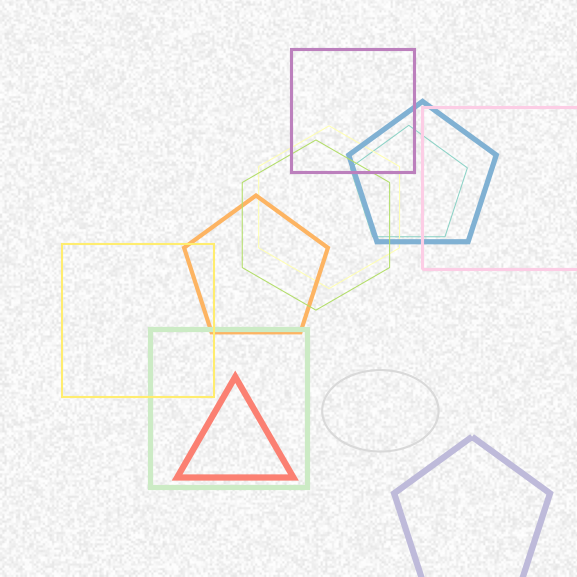[{"shape": "pentagon", "thickness": 0.5, "radius": 0.53, "center": [0.708, 0.675]}, {"shape": "hexagon", "thickness": 0.5, "radius": 0.7, "center": [0.57, 0.64]}, {"shape": "pentagon", "thickness": 3, "radius": 0.71, "center": [0.817, 0.101]}, {"shape": "triangle", "thickness": 3, "radius": 0.58, "center": [0.407, 0.23]}, {"shape": "pentagon", "thickness": 2.5, "radius": 0.67, "center": [0.732, 0.689]}, {"shape": "pentagon", "thickness": 2, "radius": 0.65, "center": [0.443, 0.53]}, {"shape": "hexagon", "thickness": 0.5, "radius": 0.74, "center": [0.547, 0.609]}, {"shape": "square", "thickness": 1.5, "radius": 0.7, "center": [0.87, 0.674]}, {"shape": "oval", "thickness": 1, "radius": 0.5, "center": [0.659, 0.288]}, {"shape": "square", "thickness": 1.5, "radius": 0.53, "center": [0.611, 0.808]}, {"shape": "square", "thickness": 2.5, "radius": 0.68, "center": [0.396, 0.293]}, {"shape": "square", "thickness": 1, "radius": 0.66, "center": [0.239, 0.444]}]